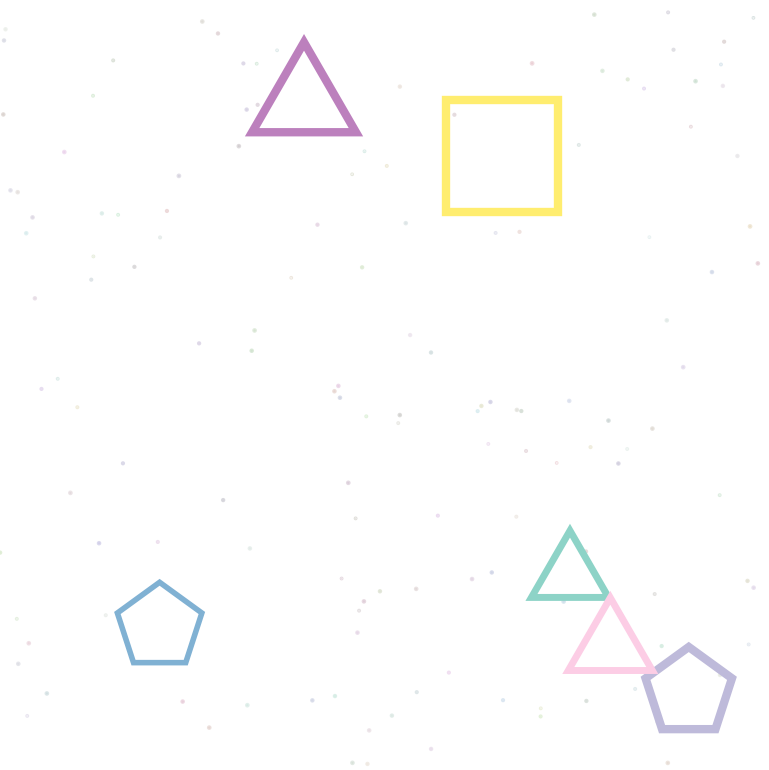[{"shape": "triangle", "thickness": 2.5, "radius": 0.29, "center": [0.74, 0.253]}, {"shape": "pentagon", "thickness": 3, "radius": 0.3, "center": [0.894, 0.101]}, {"shape": "pentagon", "thickness": 2, "radius": 0.29, "center": [0.207, 0.186]}, {"shape": "triangle", "thickness": 2.5, "radius": 0.31, "center": [0.793, 0.161]}, {"shape": "triangle", "thickness": 3, "radius": 0.39, "center": [0.395, 0.867]}, {"shape": "square", "thickness": 3, "radius": 0.36, "center": [0.652, 0.798]}]